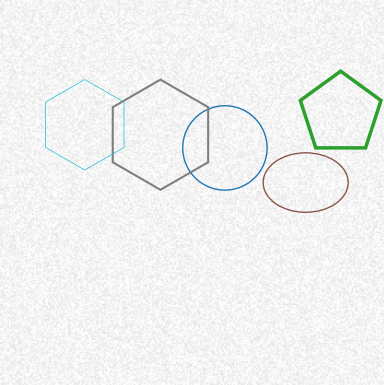[{"shape": "circle", "thickness": 1, "radius": 0.55, "center": [0.584, 0.616]}, {"shape": "pentagon", "thickness": 2.5, "radius": 0.55, "center": [0.885, 0.705]}, {"shape": "oval", "thickness": 1, "radius": 0.55, "center": [0.794, 0.526]}, {"shape": "hexagon", "thickness": 1.5, "radius": 0.72, "center": [0.417, 0.65]}, {"shape": "hexagon", "thickness": 0.5, "radius": 0.59, "center": [0.22, 0.676]}]